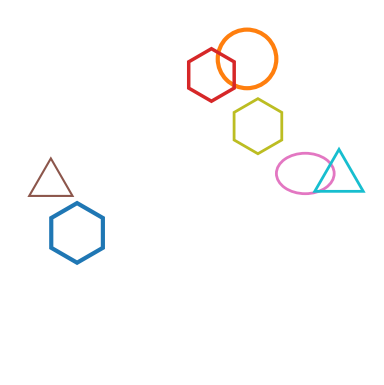[{"shape": "hexagon", "thickness": 3, "radius": 0.39, "center": [0.2, 0.395]}, {"shape": "circle", "thickness": 3, "radius": 0.38, "center": [0.642, 0.847]}, {"shape": "hexagon", "thickness": 2.5, "radius": 0.34, "center": [0.549, 0.805]}, {"shape": "triangle", "thickness": 1.5, "radius": 0.32, "center": [0.132, 0.524]}, {"shape": "oval", "thickness": 2, "radius": 0.38, "center": [0.793, 0.549]}, {"shape": "hexagon", "thickness": 2, "radius": 0.36, "center": [0.67, 0.672]}, {"shape": "triangle", "thickness": 2, "radius": 0.36, "center": [0.881, 0.539]}]